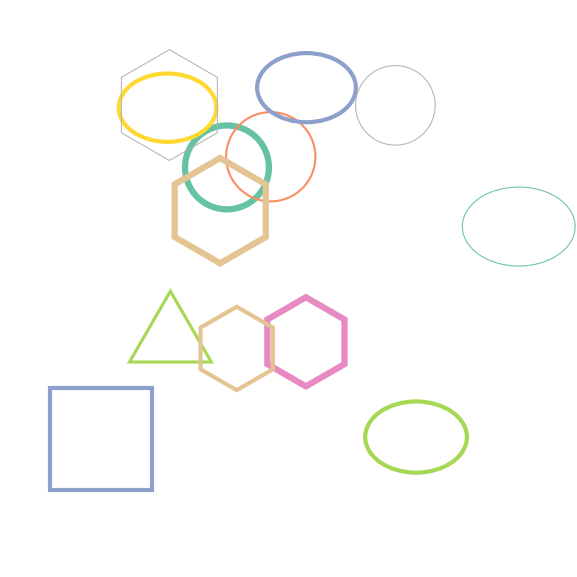[{"shape": "oval", "thickness": 0.5, "radius": 0.49, "center": [0.898, 0.607]}, {"shape": "circle", "thickness": 3, "radius": 0.36, "center": [0.393, 0.709]}, {"shape": "circle", "thickness": 1, "radius": 0.39, "center": [0.469, 0.728]}, {"shape": "oval", "thickness": 2, "radius": 0.43, "center": [0.531, 0.847]}, {"shape": "square", "thickness": 2, "radius": 0.44, "center": [0.174, 0.239]}, {"shape": "hexagon", "thickness": 3, "radius": 0.39, "center": [0.53, 0.407]}, {"shape": "oval", "thickness": 2, "radius": 0.44, "center": [0.72, 0.242]}, {"shape": "triangle", "thickness": 1.5, "radius": 0.41, "center": [0.295, 0.413]}, {"shape": "oval", "thickness": 2, "radius": 0.42, "center": [0.29, 0.813]}, {"shape": "hexagon", "thickness": 3, "radius": 0.46, "center": [0.381, 0.634]}, {"shape": "hexagon", "thickness": 2, "radius": 0.36, "center": [0.41, 0.396]}, {"shape": "circle", "thickness": 0.5, "radius": 0.34, "center": [0.685, 0.817]}, {"shape": "hexagon", "thickness": 0.5, "radius": 0.48, "center": [0.293, 0.817]}]